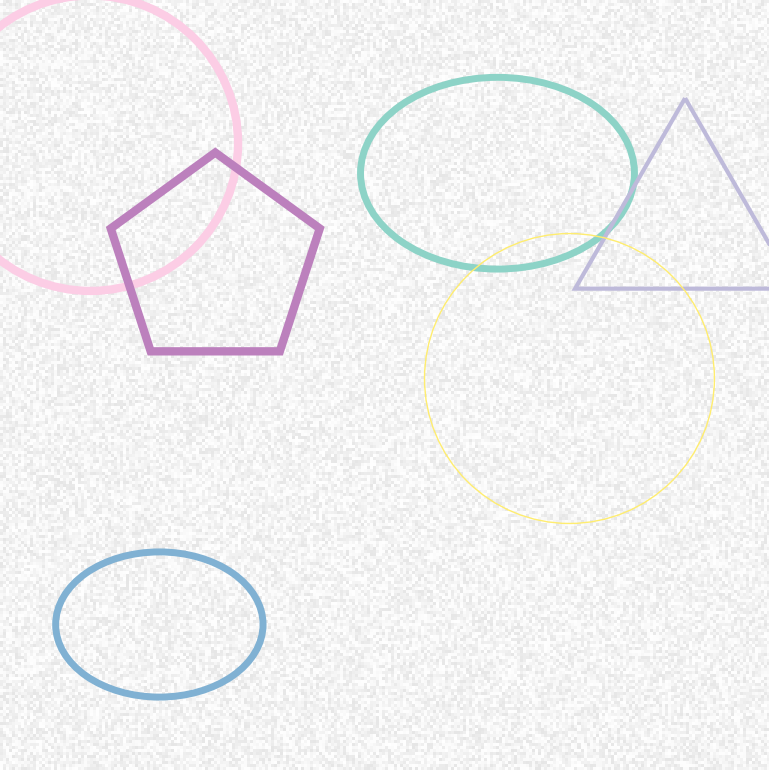[{"shape": "oval", "thickness": 2.5, "radius": 0.89, "center": [0.646, 0.775]}, {"shape": "triangle", "thickness": 1.5, "radius": 0.82, "center": [0.89, 0.708]}, {"shape": "oval", "thickness": 2.5, "radius": 0.67, "center": [0.207, 0.189]}, {"shape": "circle", "thickness": 3, "radius": 0.96, "center": [0.117, 0.814]}, {"shape": "pentagon", "thickness": 3, "radius": 0.71, "center": [0.28, 0.659]}, {"shape": "circle", "thickness": 0.5, "radius": 0.94, "center": [0.74, 0.508]}]